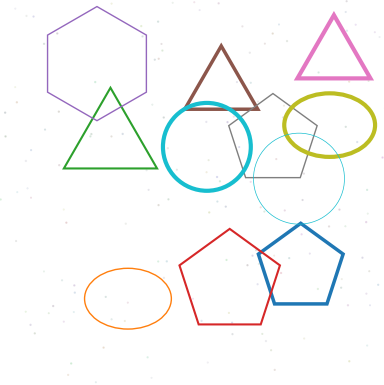[{"shape": "pentagon", "thickness": 2.5, "radius": 0.58, "center": [0.781, 0.304]}, {"shape": "oval", "thickness": 1, "radius": 0.56, "center": [0.332, 0.224]}, {"shape": "triangle", "thickness": 1.5, "radius": 0.7, "center": [0.287, 0.632]}, {"shape": "pentagon", "thickness": 1.5, "radius": 0.69, "center": [0.597, 0.268]}, {"shape": "hexagon", "thickness": 1, "radius": 0.74, "center": [0.252, 0.835]}, {"shape": "triangle", "thickness": 2.5, "radius": 0.55, "center": [0.575, 0.771]}, {"shape": "triangle", "thickness": 3, "radius": 0.55, "center": [0.867, 0.851]}, {"shape": "pentagon", "thickness": 1, "radius": 0.6, "center": [0.709, 0.636]}, {"shape": "oval", "thickness": 3, "radius": 0.59, "center": [0.856, 0.675]}, {"shape": "circle", "thickness": 0.5, "radius": 0.59, "center": [0.777, 0.536]}, {"shape": "circle", "thickness": 3, "radius": 0.57, "center": [0.537, 0.619]}]